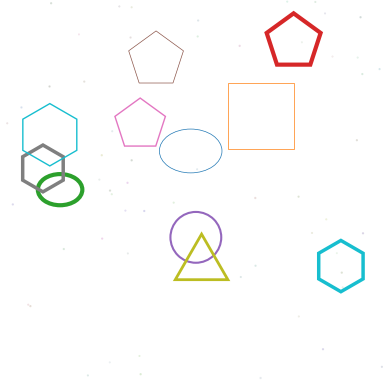[{"shape": "oval", "thickness": 0.5, "radius": 0.41, "center": [0.495, 0.608]}, {"shape": "square", "thickness": 0.5, "radius": 0.43, "center": [0.678, 0.7]}, {"shape": "oval", "thickness": 3, "radius": 0.29, "center": [0.156, 0.507]}, {"shape": "pentagon", "thickness": 3, "radius": 0.37, "center": [0.763, 0.892]}, {"shape": "circle", "thickness": 1.5, "radius": 0.33, "center": [0.509, 0.384]}, {"shape": "pentagon", "thickness": 0.5, "radius": 0.37, "center": [0.405, 0.845]}, {"shape": "pentagon", "thickness": 1, "radius": 0.34, "center": [0.364, 0.676]}, {"shape": "hexagon", "thickness": 2.5, "radius": 0.3, "center": [0.112, 0.562]}, {"shape": "triangle", "thickness": 2, "radius": 0.39, "center": [0.524, 0.313]}, {"shape": "hexagon", "thickness": 2.5, "radius": 0.33, "center": [0.885, 0.309]}, {"shape": "hexagon", "thickness": 1, "radius": 0.4, "center": [0.129, 0.65]}]